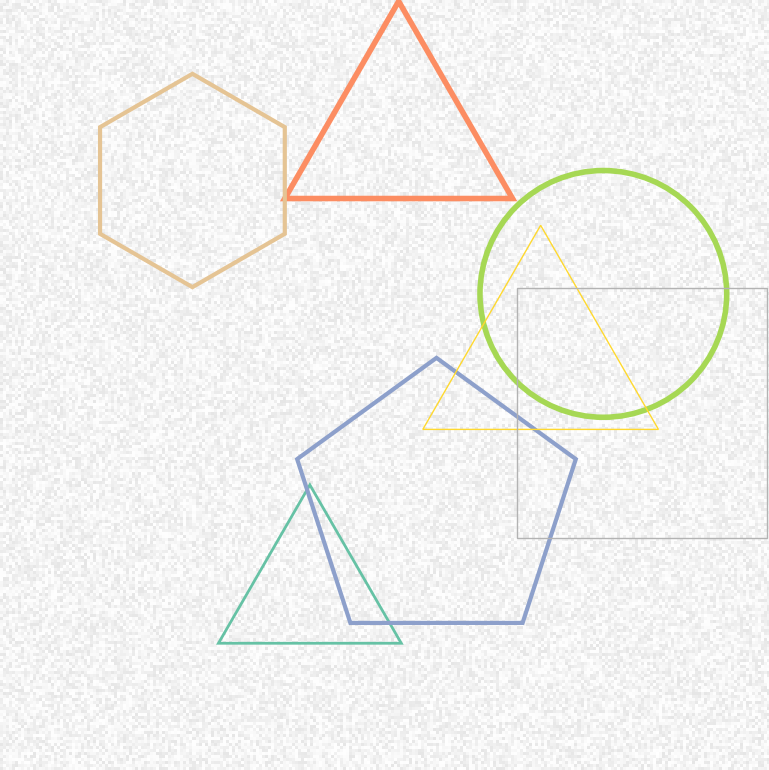[{"shape": "triangle", "thickness": 1, "radius": 0.69, "center": [0.402, 0.233]}, {"shape": "triangle", "thickness": 2, "radius": 0.85, "center": [0.518, 0.828]}, {"shape": "pentagon", "thickness": 1.5, "radius": 0.95, "center": [0.567, 0.345]}, {"shape": "circle", "thickness": 2, "radius": 0.8, "center": [0.784, 0.618]}, {"shape": "triangle", "thickness": 0.5, "radius": 0.88, "center": [0.702, 0.531]}, {"shape": "hexagon", "thickness": 1.5, "radius": 0.69, "center": [0.25, 0.766]}, {"shape": "square", "thickness": 0.5, "radius": 0.81, "center": [0.834, 0.464]}]